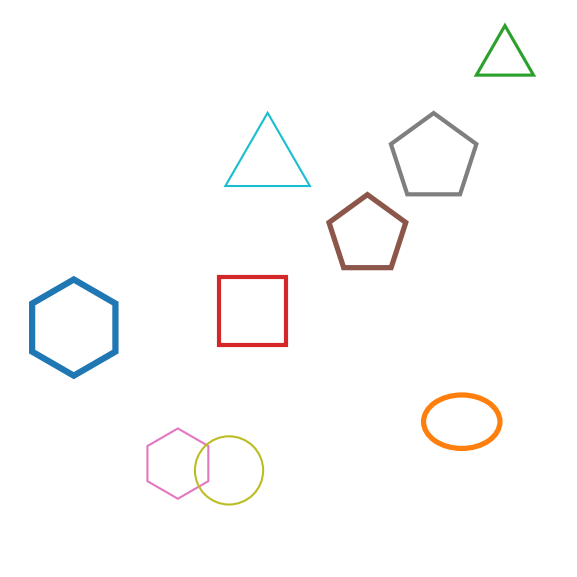[{"shape": "hexagon", "thickness": 3, "radius": 0.42, "center": [0.128, 0.432]}, {"shape": "oval", "thickness": 2.5, "radius": 0.33, "center": [0.8, 0.269]}, {"shape": "triangle", "thickness": 1.5, "radius": 0.29, "center": [0.874, 0.898]}, {"shape": "square", "thickness": 2, "radius": 0.29, "center": [0.437, 0.46]}, {"shape": "pentagon", "thickness": 2.5, "radius": 0.35, "center": [0.636, 0.592]}, {"shape": "hexagon", "thickness": 1, "radius": 0.3, "center": [0.308, 0.196]}, {"shape": "pentagon", "thickness": 2, "radius": 0.39, "center": [0.751, 0.726]}, {"shape": "circle", "thickness": 1, "radius": 0.3, "center": [0.397, 0.185]}, {"shape": "triangle", "thickness": 1, "radius": 0.42, "center": [0.463, 0.719]}]